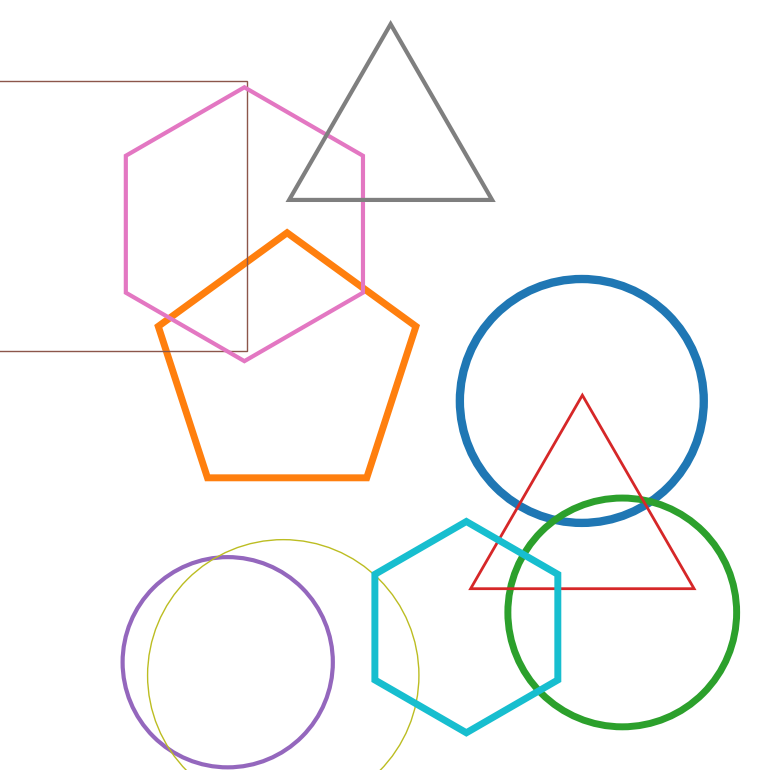[{"shape": "circle", "thickness": 3, "radius": 0.79, "center": [0.756, 0.479]}, {"shape": "pentagon", "thickness": 2.5, "radius": 0.88, "center": [0.373, 0.522]}, {"shape": "circle", "thickness": 2.5, "radius": 0.74, "center": [0.808, 0.205]}, {"shape": "triangle", "thickness": 1, "radius": 0.84, "center": [0.756, 0.319]}, {"shape": "circle", "thickness": 1.5, "radius": 0.68, "center": [0.296, 0.14]}, {"shape": "square", "thickness": 0.5, "radius": 0.88, "center": [0.145, 0.72]}, {"shape": "hexagon", "thickness": 1.5, "radius": 0.89, "center": [0.317, 0.709]}, {"shape": "triangle", "thickness": 1.5, "radius": 0.76, "center": [0.507, 0.816]}, {"shape": "circle", "thickness": 0.5, "radius": 0.88, "center": [0.368, 0.123]}, {"shape": "hexagon", "thickness": 2.5, "radius": 0.69, "center": [0.606, 0.186]}]